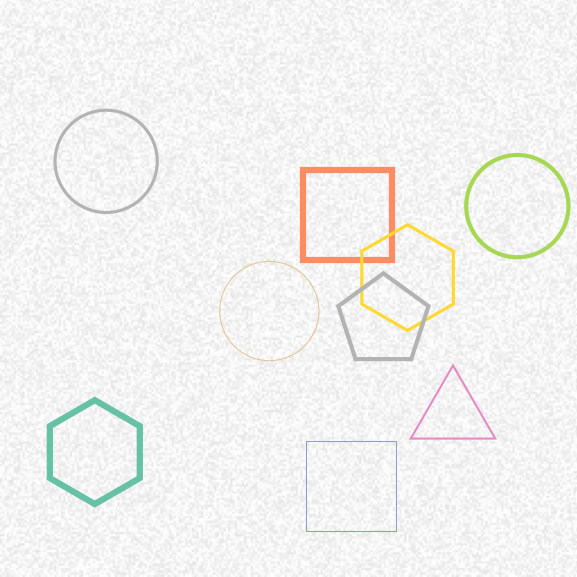[{"shape": "hexagon", "thickness": 3, "radius": 0.45, "center": [0.164, 0.216]}, {"shape": "square", "thickness": 3, "radius": 0.39, "center": [0.602, 0.627]}, {"shape": "square", "thickness": 0.5, "radius": 0.39, "center": [0.607, 0.157]}, {"shape": "triangle", "thickness": 1, "radius": 0.42, "center": [0.784, 0.282]}, {"shape": "circle", "thickness": 2, "radius": 0.44, "center": [0.896, 0.642]}, {"shape": "hexagon", "thickness": 1.5, "radius": 0.46, "center": [0.706, 0.518]}, {"shape": "circle", "thickness": 0.5, "radius": 0.43, "center": [0.466, 0.461]}, {"shape": "pentagon", "thickness": 2, "radius": 0.41, "center": [0.664, 0.444]}, {"shape": "circle", "thickness": 1.5, "radius": 0.44, "center": [0.184, 0.72]}]